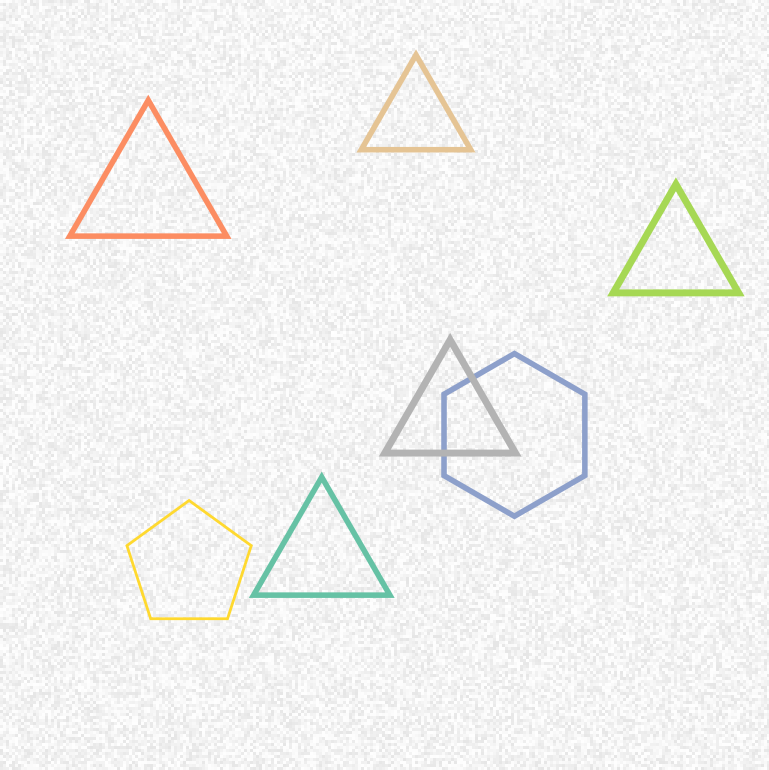[{"shape": "triangle", "thickness": 2, "radius": 0.51, "center": [0.418, 0.278]}, {"shape": "triangle", "thickness": 2, "radius": 0.59, "center": [0.193, 0.752]}, {"shape": "hexagon", "thickness": 2, "radius": 0.53, "center": [0.668, 0.435]}, {"shape": "triangle", "thickness": 2.5, "radius": 0.47, "center": [0.878, 0.667]}, {"shape": "pentagon", "thickness": 1, "radius": 0.42, "center": [0.246, 0.265]}, {"shape": "triangle", "thickness": 2, "radius": 0.41, "center": [0.54, 0.847]}, {"shape": "triangle", "thickness": 2.5, "radius": 0.49, "center": [0.585, 0.461]}]